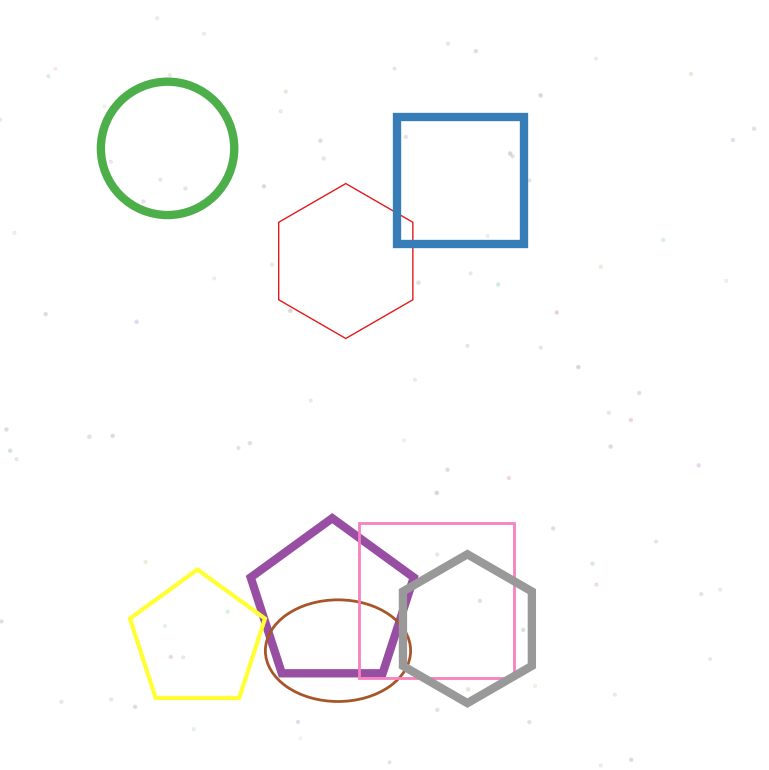[{"shape": "hexagon", "thickness": 0.5, "radius": 0.5, "center": [0.449, 0.661]}, {"shape": "square", "thickness": 3, "radius": 0.41, "center": [0.598, 0.766]}, {"shape": "circle", "thickness": 3, "radius": 0.43, "center": [0.218, 0.807]}, {"shape": "pentagon", "thickness": 3, "radius": 0.56, "center": [0.431, 0.216]}, {"shape": "pentagon", "thickness": 1.5, "radius": 0.46, "center": [0.256, 0.168]}, {"shape": "oval", "thickness": 1, "radius": 0.47, "center": [0.439, 0.155]}, {"shape": "square", "thickness": 1, "radius": 0.5, "center": [0.566, 0.22]}, {"shape": "hexagon", "thickness": 3, "radius": 0.48, "center": [0.607, 0.184]}]